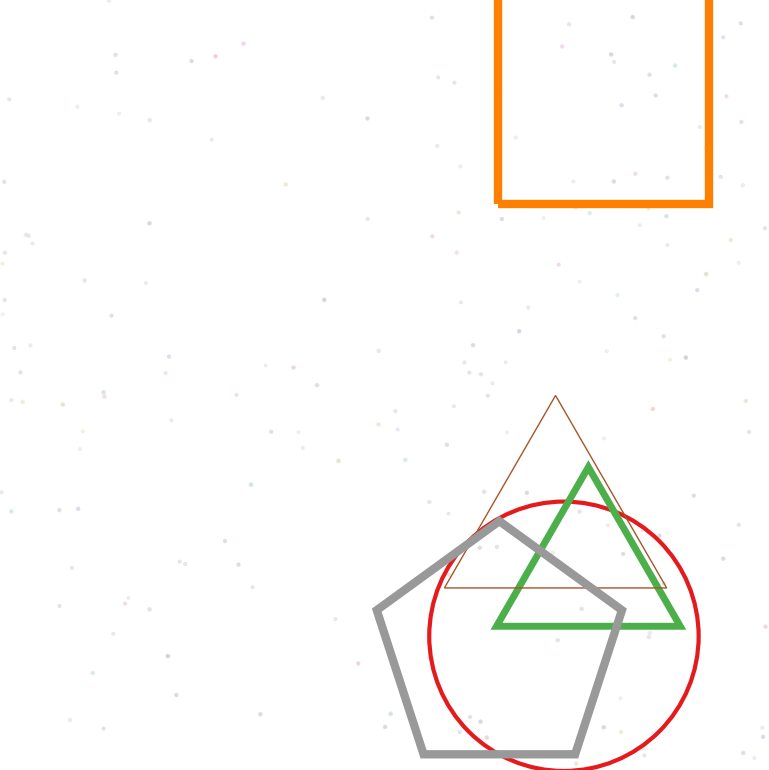[{"shape": "circle", "thickness": 1.5, "radius": 0.87, "center": [0.732, 0.174]}, {"shape": "triangle", "thickness": 2.5, "radius": 0.69, "center": [0.764, 0.256]}, {"shape": "square", "thickness": 3, "radius": 0.69, "center": [0.784, 0.872]}, {"shape": "triangle", "thickness": 0.5, "radius": 0.83, "center": [0.721, 0.32]}, {"shape": "pentagon", "thickness": 3, "radius": 0.84, "center": [0.649, 0.156]}]